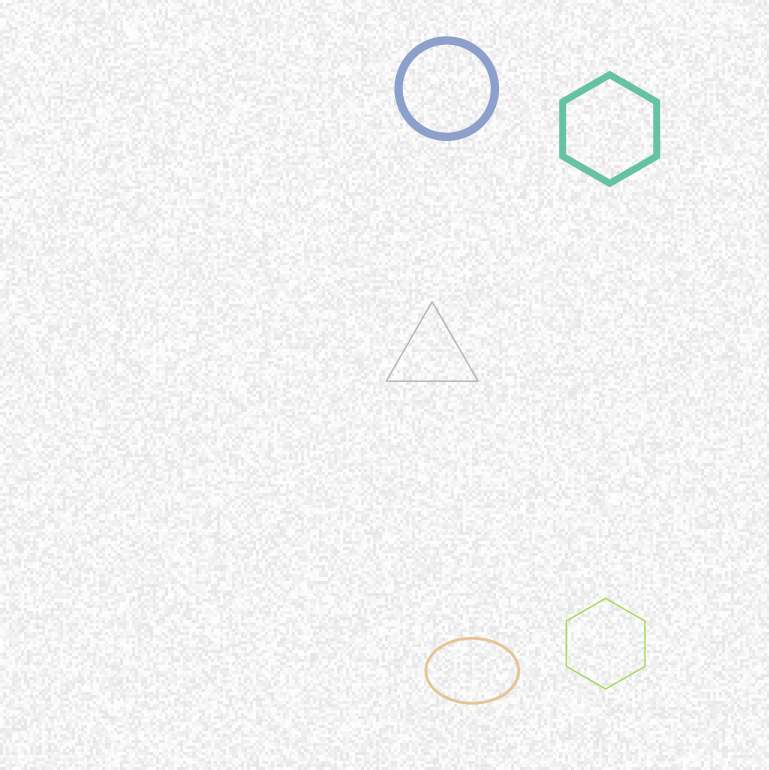[{"shape": "hexagon", "thickness": 2.5, "radius": 0.35, "center": [0.792, 0.832]}, {"shape": "circle", "thickness": 3, "radius": 0.31, "center": [0.58, 0.885]}, {"shape": "hexagon", "thickness": 0.5, "radius": 0.29, "center": [0.787, 0.164]}, {"shape": "oval", "thickness": 1, "radius": 0.3, "center": [0.613, 0.129]}, {"shape": "triangle", "thickness": 0.5, "radius": 0.34, "center": [0.561, 0.539]}]